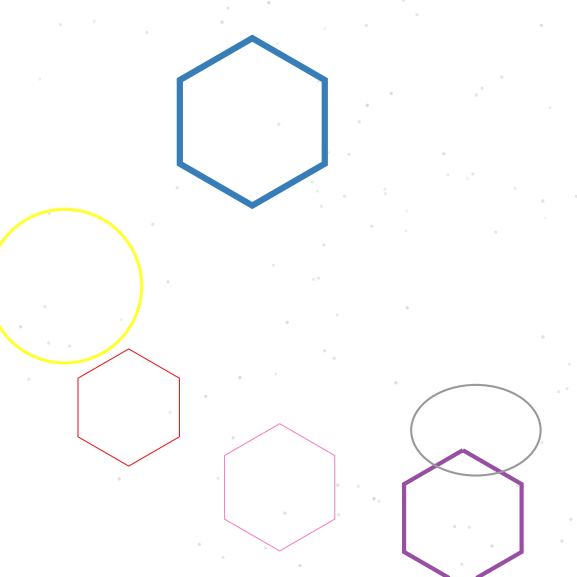[{"shape": "hexagon", "thickness": 0.5, "radius": 0.51, "center": [0.223, 0.294]}, {"shape": "hexagon", "thickness": 3, "radius": 0.72, "center": [0.437, 0.788]}, {"shape": "hexagon", "thickness": 2, "radius": 0.59, "center": [0.801, 0.102]}, {"shape": "circle", "thickness": 1.5, "radius": 0.67, "center": [0.112, 0.504]}, {"shape": "hexagon", "thickness": 0.5, "radius": 0.55, "center": [0.484, 0.155]}, {"shape": "oval", "thickness": 1, "radius": 0.56, "center": [0.824, 0.254]}]